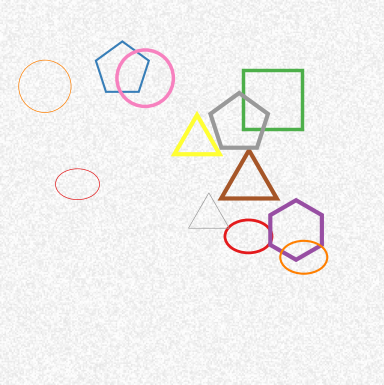[{"shape": "oval", "thickness": 2, "radius": 0.31, "center": [0.645, 0.386]}, {"shape": "oval", "thickness": 0.5, "radius": 0.29, "center": [0.201, 0.521]}, {"shape": "pentagon", "thickness": 1.5, "radius": 0.36, "center": [0.318, 0.82]}, {"shape": "square", "thickness": 2.5, "radius": 0.38, "center": [0.708, 0.742]}, {"shape": "hexagon", "thickness": 3, "radius": 0.39, "center": [0.769, 0.403]}, {"shape": "oval", "thickness": 1.5, "radius": 0.31, "center": [0.789, 0.332]}, {"shape": "circle", "thickness": 0.5, "radius": 0.34, "center": [0.117, 0.776]}, {"shape": "triangle", "thickness": 3, "radius": 0.34, "center": [0.512, 0.633]}, {"shape": "triangle", "thickness": 3, "radius": 0.42, "center": [0.647, 0.526]}, {"shape": "circle", "thickness": 2.5, "radius": 0.37, "center": [0.377, 0.797]}, {"shape": "triangle", "thickness": 0.5, "radius": 0.31, "center": [0.543, 0.438]}, {"shape": "pentagon", "thickness": 3, "radius": 0.39, "center": [0.621, 0.68]}]